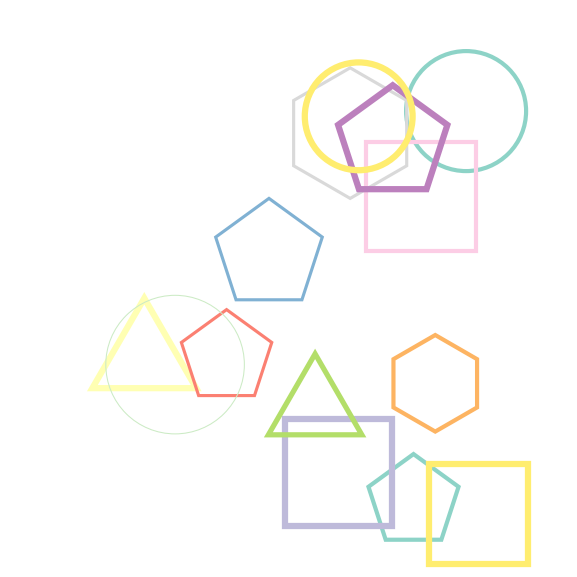[{"shape": "circle", "thickness": 2, "radius": 0.52, "center": [0.807, 0.807]}, {"shape": "pentagon", "thickness": 2, "radius": 0.41, "center": [0.716, 0.131]}, {"shape": "triangle", "thickness": 3, "radius": 0.52, "center": [0.25, 0.379]}, {"shape": "square", "thickness": 3, "radius": 0.46, "center": [0.586, 0.18]}, {"shape": "pentagon", "thickness": 1.5, "radius": 0.41, "center": [0.392, 0.381]}, {"shape": "pentagon", "thickness": 1.5, "radius": 0.49, "center": [0.466, 0.559]}, {"shape": "hexagon", "thickness": 2, "radius": 0.42, "center": [0.754, 0.335]}, {"shape": "triangle", "thickness": 2.5, "radius": 0.47, "center": [0.546, 0.293]}, {"shape": "square", "thickness": 2, "radius": 0.47, "center": [0.729, 0.659]}, {"shape": "hexagon", "thickness": 1.5, "radius": 0.57, "center": [0.606, 0.769]}, {"shape": "pentagon", "thickness": 3, "radius": 0.5, "center": [0.68, 0.752]}, {"shape": "circle", "thickness": 0.5, "radius": 0.6, "center": [0.303, 0.368]}, {"shape": "circle", "thickness": 3, "radius": 0.47, "center": [0.621, 0.798]}, {"shape": "square", "thickness": 3, "radius": 0.43, "center": [0.829, 0.109]}]